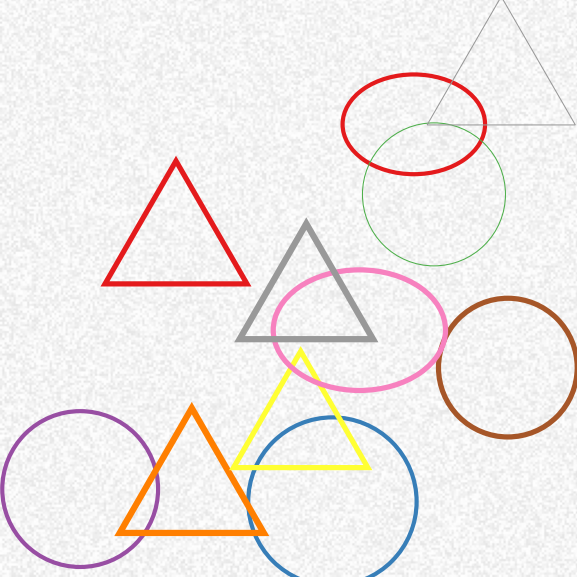[{"shape": "triangle", "thickness": 2.5, "radius": 0.71, "center": [0.305, 0.579]}, {"shape": "oval", "thickness": 2, "radius": 0.62, "center": [0.717, 0.784]}, {"shape": "circle", "thickness": 2, "radius": 0.73, "center": [0.576, 0.131]}, {"shape": "circle", "thickness": 0.5, "radius": 0.62, "center": [0.751, 0.663]}, {"shape": "circle", "thickness": 2, "radius": 0.67, "center": [0.139, 0.152]}, {"shape": "triangle", "thickness": 3, "radius": 0.72, "center": [0.332, 0.148]}, {"shape": "triangle", "thickness": 2.5, "radius": 0.67, "center": [0.521, 0.257]}, {"shape": "circle", "thickness": 2.5, "radius": 0.6, "center": [0.879, 0.363]}, {"shape": "oval", "thickness": 2.5, "radius": 0.75, "center": [0.622, 0.427]}, {"shape": "triangle", "thickness": 3, "radius": 0.67, "center": [0.53, 0.479]}, {"shape": "triangle", "thickness": 0.5, "radius": 0.74, "center": [0.868, 0.857]}]